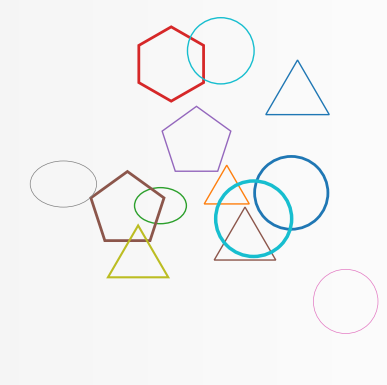[{"shape": "triangle", "thickness": 1, "radius": 0.47, "center": [0.768, 0.75]}, {"shape": "circle", "thickness": 2, "radius": 0.47, "center": [0.752, 0.499]}, {"shape": "triangle", "thickness": 1, "radius": 0.34, "center": [0.585, 0.504]}, {"shape": "oval", "thickness": 1, "radius": 0.33, "center": [0.414, 0.466]}, {"shape": "hexagon", "thickness": 2, "radius": 0.48, "center": [0.442, 0.834]}, {"shape": "pentagon", "thickness": 1, "radius": 0.47, "center": [0.507, 0.631]}, {"shape": "triangle", "thickness": 1, "radius": 0.46, "center": [0.632, 0.37]}, {"shape": "pentagon", "thickness": 2, "radius": 0.5, "center": [0.329, 0.455]}, {"shape": "circle", "thickness": 0.5, "radius": 0.42, "center": [0.892, 0.217]}, {"shape": "oval", "thickness": 0.5, "radius": 0.43, "center": [0.164, 0.522]}, {"shape": "triangle", "thickness": 1.5, "radius": 0.45, "center": [0.356, 0.325]}, {"shape": "circle", "thickness": 2.5, "radius": 0.49, "center": [0.655, 0.432]}, {"shape": "circle", "thickness": 1, "radius": 0.43, "center": [0.57, 0.868]}]